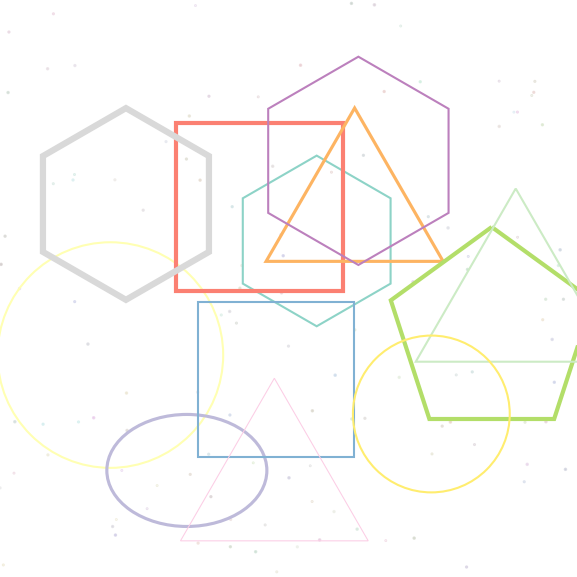[{"shape": "hexagon", "thickness": 1, "radius": 0.74, "center": [0.548, 0.582]}, {"shape": "circle", "thickness": 1, "radius": 0.98, "center": [0.191, 0.384]}, {"shape": "oval", "thickness": 1.5, "radius": 0.69, "center": [0.324, 0.184]}, {"shape": "square", "thickness": 2, "radius": 0.72, "center": [0.45, 0.64]}, {"shape": "square", "thickness": 1, "radius": 0.67, "center": [0.478, 0.342]}, {"shape": "triangle", "thickness": 1.5, "radius": 0.89, "center": [0.614, 0.635]}, {"shape": "pentagon", "thickness": 2, "radius": 0.92, "center": [0.852, 0.422]}, {"shape": "triangle", "thickness": 0.5, "radius": 0.94, "center": [0.475, 0.156]}, {"shape": "hexagon", "thickness": 3, "radius": 0.83, "center": [0.218, 0.646]}, {"shape": "hexagon", "thickness": 1, "radius": 0.9, "center": [0.621, 0.721]}, {"shape": "triangle", "thickness": 1, "radius": 1.0, "center": [0.893, 0.473]}, {"shape": "circle", "thickness": 1, "radius": 0.68, "center": [0.747, 0.282]}]